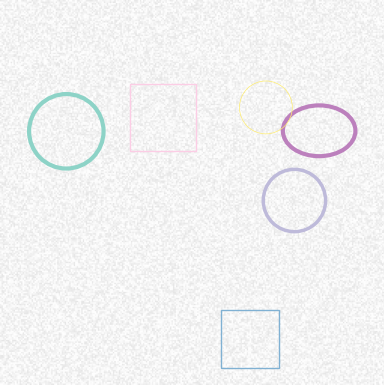[{"shape": "circle", "thickness": 3, "radius": 0.48, "center": [0.172, 0.659]}, {"shape": "circle", "thickness": 2.5, "radius": 0.4, "center": [0.765, 0.479]}, {"shape": "square", "thickness": 1, "radius": 0.38, "center": [0.65, 0.12]}, {"shape": "square", "thickness": 1, "radius": 0.43, "center": [0.423, 0.694]}, {"shape": "oval", "thickness": 3, "radius": 0.47, "center": [0.829, 0.66]}, {"shape": "circle", "thickness": 0.5, "radius": 0.34, "center": [0.691, 0.721]}]